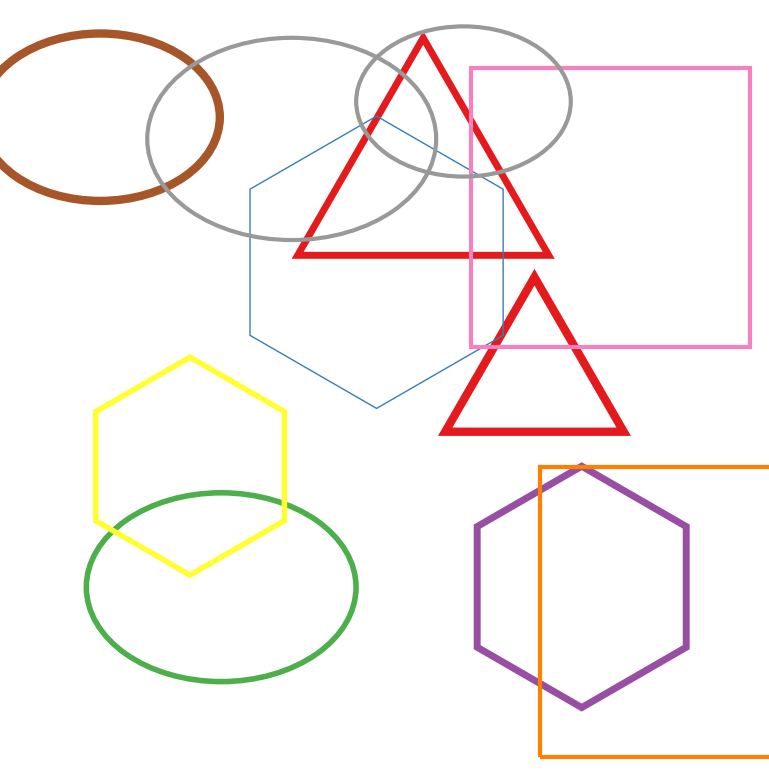[{"shape": "triangle", "thickness": 3, "radius": 0.67, "center": [0.694, 0.506]}, {"shape": "triangle", "thickness": 2.5, "radius": 0.94, "center": [0.55, 0.763]}, {"shape": "hexagon", "thickness": 0.5, "radius": 0.95, "center": [0.489, 0.659]}, {"shape": "oval", "thickness": 2, "radius": 0.88, "center": [0.287, 0.237]}, {"shape": "hexagon", "thickness": 2.5, "radius": 0.78, "center": [0.755, 0.238]}, {"shape": "square", "thickness": 1.5, "radius": 0.94, "center": [0.889, 0.205]}, {"shape": "hexagon", "thickness": 2, "radius": 0.71, "center": [0.247, 0.395]}, {"shape": "oval", "thickness": 3, "radius": 0.78, "center": [0.13, 0.848]}, {"shape": "square", "thickness": 1.5, "radius": 0.91, "center": [0.793, 0.73]}, {"shape": "oval", "thickness": 1.5, "radius": 0.7, "center": [0.602, 0.868]}, {"shape": "oval", "thickness": 1.5, "radius": 0.94, "center": [0.379, 0.82]}]